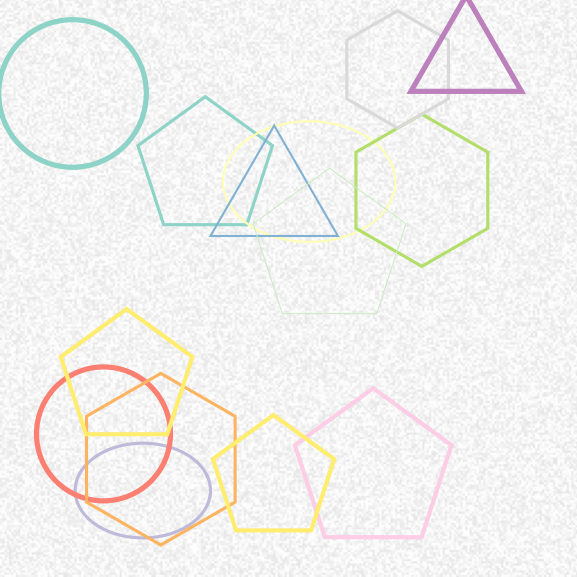[{"shape": "pentagon", "thickness": 1.5, "radius": 0.61, "center": [0.355, 0.709]}, {"shape": "circle", "thickness": 2.5, "radius": 0.64, "center": [0.126, 0.837]}, {"shape": "oval", "thickness": 1, "radius": 0.75, "center": [0.535, 0.685]}, {"shape": "oval", "thickness": 1.5, "radius": 0.59, "center": [0.247, 0.15]}, {"shape": "circle", "thickness": 2.5, "radius": 0.58, "center": [0.179, 0.248]}, {"shape": "triangle", "thickness": 1, "radius": 0.64, "center": [0.475, 0.654]}, {"shape": "hexagon", "thickness": 1.5, "radius": 0.74, "center": [0.278, 0.204]}, {"shape": "hexagon", "thickness": 1.5, "radius": 0.66, "center": [0.73, 0.67]}, {"shape": "pentagon", "thickness": 2, "radius": 0.71, "center": [0.646, 0.184]}, {"shape": "hexagon", "thickness": 1.5, "radius": 0.51, "center": [0.689, 0.879]}, {"shape": "triangle", "thickness": 2.5, "radius": 0.55, "center": [0.807, 0.896]}, {"shape": "pentagon", "thickness": 0.5, "radius": 0.7, "center": [0.571, 0.569]}, {"shape": "pentagon", "thickness": 2, "radius": 0.55, "center": [0.474, 0.17]}, {"shape": "pentagon", "thickness": 2, "radius": 0.6, "center": [0.219, 0.344]}]